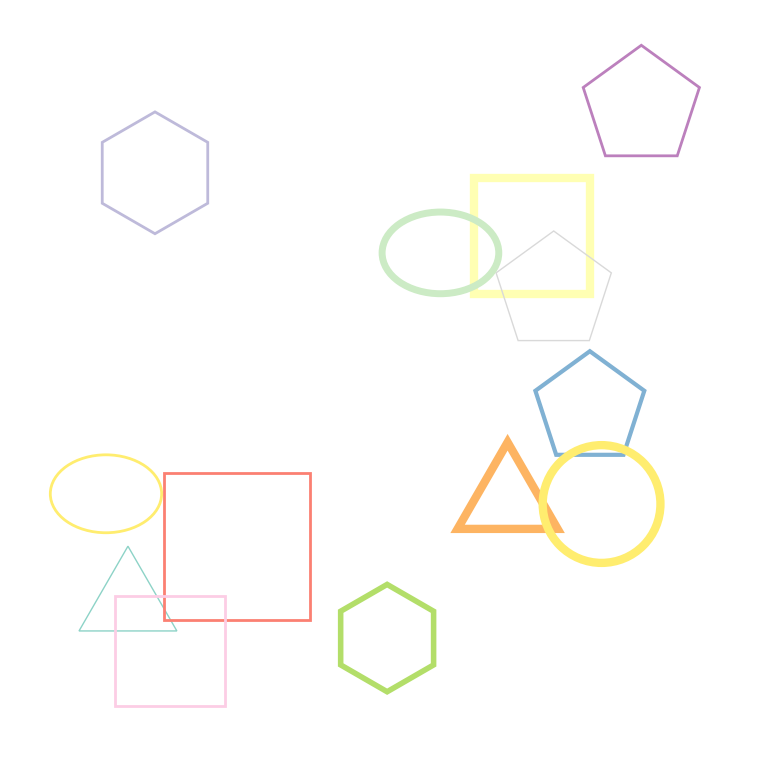[{"shape": "triangle", "thickness": 0.5, "radius": 0.37, "center": [0.166, 0.217]}, {"shape": "square", "thickness": 3, "radius": 0.38, "center": [0.691, 0.694]}, {"shape": "hexagon", "thickness": 1, "radius": 0.4, "center": [0.201, 0.776]}, {"shape": "square", "thickness": 1, "radius": 0.48, "center": [0.308, 0.29]}, {"shape": "pentagon", "thickness": 1.5, "radius": 0.37, "center": [0.766, 0.47]}, {"shape": "triangle", "thickness": 3, "radius": 0.38, "center": [0.659, 0.351]}, {"shape": "hexagon", "thickness": 2, "radius": 0.35, "center": [0.503, 0.171]}, {"shape": "square", "thickness": 1, "radius": 0.36, "center": [0.221, 0.155]}, {"shape": "pentagon", "thickness": 0.5, "radius": 0.39, "center": [0.719, 0.621]}, {"shape": "pentagon", "thickness": 1, "radius": 0.4, "center": [0.833, 0.862]}, {"shape": "oval", "thickness": 2.5, "radius": 0.38, "center": [0.572, 0.672]}, {"shape": "circle", "thickness": 3, "radius": 0.38, "center": [0.781, 0.345]}, {"shape": "oval", "thickness": 1, "radius": 0.36, "center": [0.138, 0.359]}]